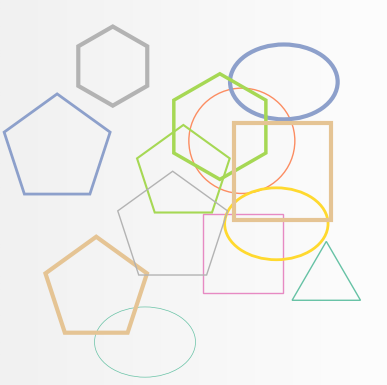[{"shape": "triangle", "thickness": 1, "radius": 0.51, "center": [0.842, 0.271]}, {"shape": "oval", "thickness": 0.5, "radius": 0.65, "center": [0.374, 0.112]}, {"shape": "circle", "thickness": 1, "radius": 0.68, "center": [0.624, 0.634]}, {"shape": "pentagon", "thickness": 2, "radius": 0.72, "center": [0.147, 0.612]}, {"shape": "oval", "thickness": 3, "radius": 0.69, "center": [0.733, 0.787]}, {"shape": "square", "thickness": 1, "radius": 0.51, "center": [0.627, 0.341]}, {"shape": "hexagon", "thickness": 2.5, "radius": 0.69, "center": [0.567, 0.671]}, {"shape": "pentagon", "thickness": 1.5, "radius": 0.63, "center": [0.473, 0.55]}, {"shape": "oval", "thickness": 2, "radius": 0.67, "center": [0.713, 0.419]}, {"shape": "square", "thickness": 3, "radius": 0.63, "center": [0.729, 0.555]}, {"shape": "pentagon", "thickness": 3, "radius": 0.69, "center": [0.248, 0.247]}, {"shape": "hexagon", "thickness": 3, "radius": 0.51, "center": [0.291, 0.828]}, {"shape": "pentagon", "thickness": 1, "radius": 0.74, "center": [0.446, 0.406]}]